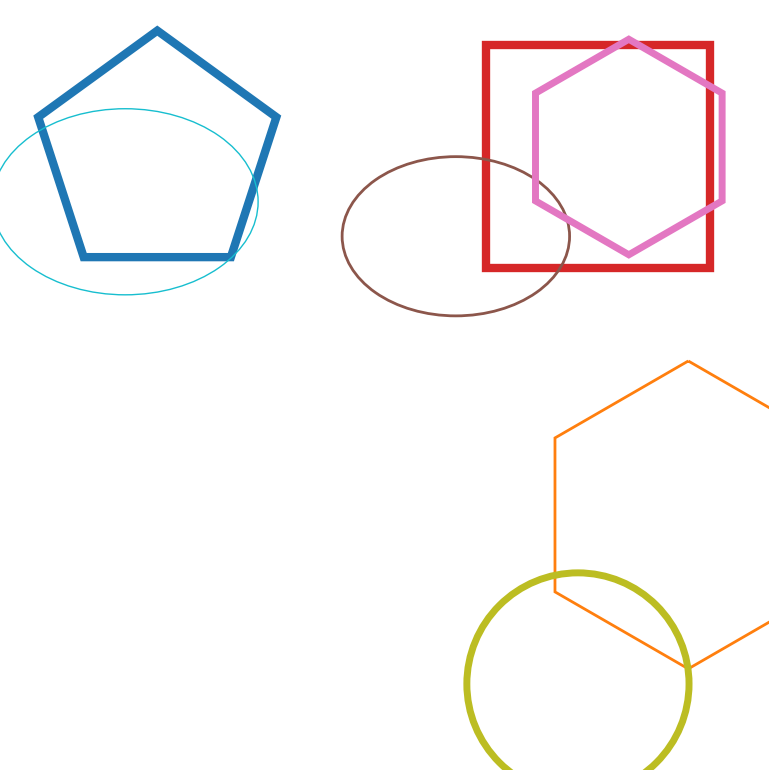[{"shape": "pentagon", "thickness": 3, "radius": 0.81, "center": [0.204, 0.798]}, {"shape": "hexagon", "thickness": 1, "radius": 1.0, "center": [0.894, 0.331]}, {"shape": "square", "thickness": 3, "radius": 0.73, "center": [0.777, 0.797]}, {"shape": "oval", "thickness": 1, "radius": 0.74, "center": [0.592, 0.693]}, {"shape": "hexagon", "thickness": 2.5, "radius": 0.7, "center": [0.817, 0.809]}, {"shape": "circle", "thickness": 2.5, "radius": 0.72, "center": [0.751, 0.112]}, {"shape": "oval", "thickness": 0.5, "radius": 0.86, "center": [0.163, 0.738]}]